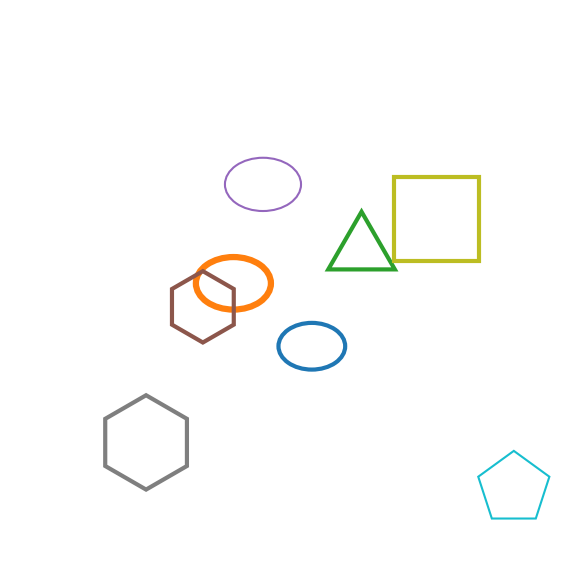[{"shape": "oval", "thickness": 2, "radius": 0.29, "center": [0.54, 0.4]}, {"shape": "oval", "thickness": 3, "radius": 0.32, "center": [0.404, 0.509]}, {"shape": "triangle", "thickness": 2, "radius": 0.33, "center": [0.626, 0.566]}, {"shape": "oval", "thickness": 1, "radius": 0.33, "center": [0.455, 0.68]}, {"shape": "hexagon", "thickness": 2, "radius": 0.31, "center": [0.351, 0.468]}, {"shape": "hexagon", "thickness": 2, "radius": 0.41, "center": [0.253, 0.233]}, {"shape": "square", "thickness": 2, "radius": 0.36, "center": [0.756, 0.621]}, {"shape": "pentagon", "thickness": 1, "radius": 0.32, "center": [0.89, 0.154]}]